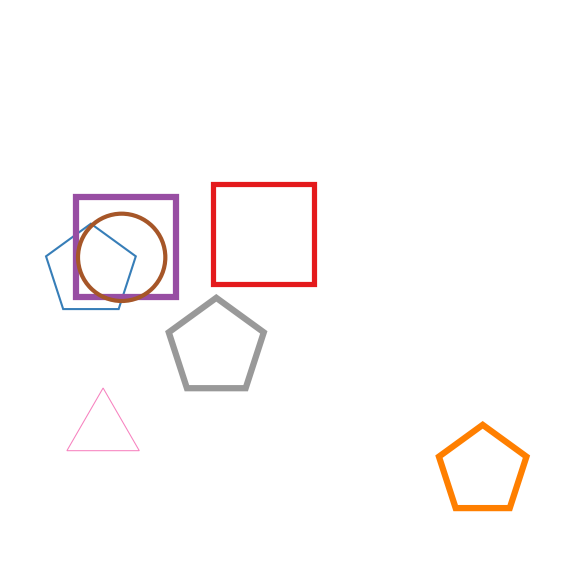[{"shape": "square", "thickness": 2.5, "radius": 0.44, "center": [0.456, 0.594]}, {"shape": "pentagon", "thickness": 1, "radius": 0.41, "center": [0.157, 0.53]}, {"shape": "square", "thickness": 3, "radius": 0.43, "center": [0.218, 0.572]}, {"shape": "pentagon", "thickness": 3, "radius": 0.4, "center": [0.836, 0.184]}, {"shape": "circle", "thickness": 2, "radius": 0.38, "center": [0.211, 0.554]}, {"shape": "triangle", "thickness": 0.5, "radius": 0.36, "center": [0.179, 0.255]}, {"shape": "pentagon", "thickness": 3, "radius": 0.43, "center": [0.375, 0.397]}]